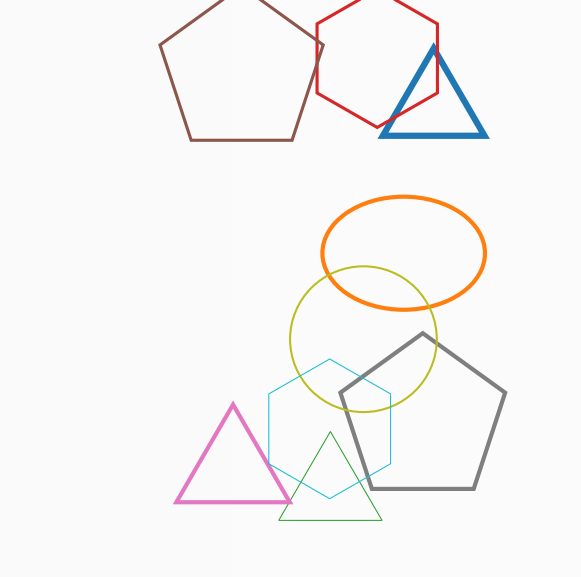[{"shape": "triangle", "thickness": 3, "radius": 0.5, "center": [0.746, 0.815]}, {"shape": "oval", "thickness": 2, "radius": 0.7, "center": [0.695, 0.561]}, {"shape": "triangle", "thickness": 0.5, "radius": 0.51, "center": [0.568, 0.149]}, {"shape": "hexagon", "thickness": 1.5, "radius": 0.6, "center": [0.649, 0.898]}, {"shape": "pentagon", "thickness": 1.5, "radius": 0.74, "center": [0.416, 0.876]}, {"shape": "triangle", "thickness": 2, "radius": 0.56, "center": [0.401, 0.186]}, {"shape": "pentagon", "thickness": 2, "radius": 0.75, "center": [0.727, 0.273]}, {"shape": "circle", "thickness": 1, "radius": 0.63, "center": [0.625, 0.412]}, {"shape": "hexagon", "thickness": 0.5, "radius": 0.6, "center": [0.567, 0.257]}]